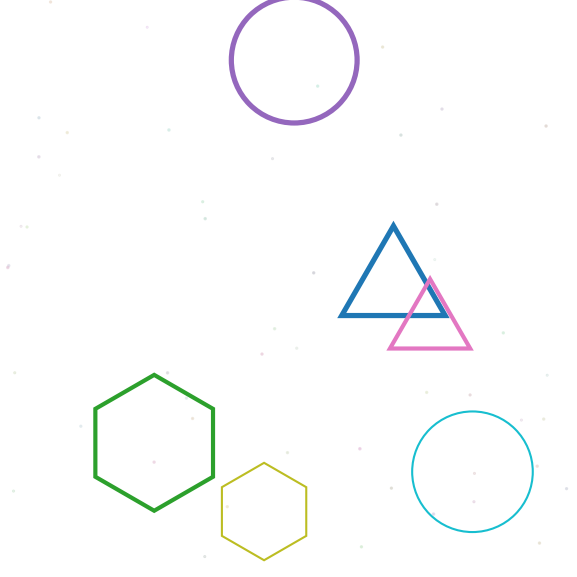[{"shape": "triangle", "thickness": 2.5, "radius": 0.52, "center": [0.681, 0.504]}, {"shape": "hexagon", "thickness": 2, "radius": 0.59, "center": [0.267, 0.232]}, {"shape": "circle", "thickness": 2.5, "radius": 0.54, "center": [0.509, 0.895]}, {"shape": "triangle", "thickness": 2, "radius": 0.4, "center": [0.745, 0.436]}, {"shape": "hexagon", "thickness": 1, "radius": 0.42, "center": [0.457, 0.113]}, {"shape": "circle", "thickness": 1, "radius": 0.52, "center": [0.818, 0.182]}]